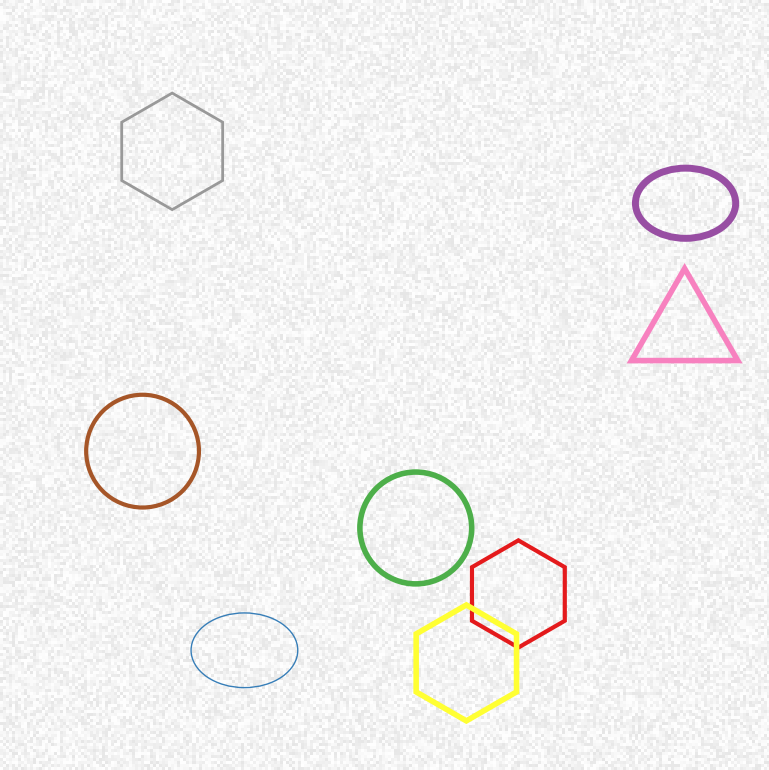[{"shape": "hexagon", "thickness": 1.5, "radius": 0.35, "center": [0.673, 0.229]}, {"shape": "oval", "thickness": 0.5, "radius": 0.35, "center": [0.317, 0.155]}, {"shape": "circle", "thickness": 2, "radius": 0.36, "center": [0.54, 0.314]}, {"shape": "oval", "thickness": 2.5, "radius": 0.33, "center": [0.89, 0.736]}, {"shape": "hexagon", "thickness": 2, "radius": 0.38, "center": [0.606, 0.139]}, {"shape": "circle", "thickness": 1.5, "radius": 0.37, "center": [0.185, 0.414]}, {"shape": "triangle", "thickness": 2, "radius": 0.4, "center": [0.889, 0.572]}, {"shape": "hexagon", "thickness": 1, "radius": 0.38, "center": [0.224, 0.803]}]